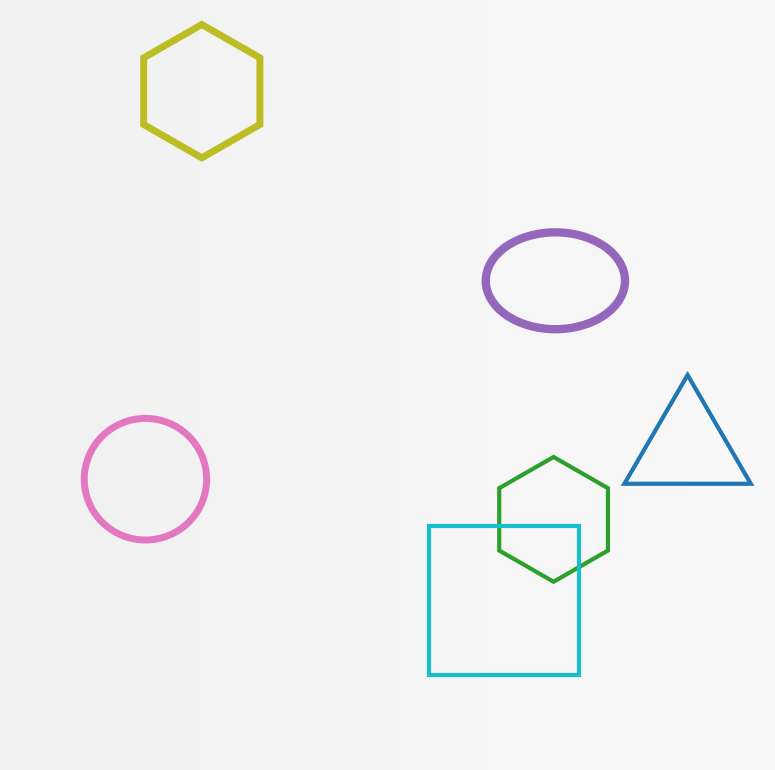[{"shape": "triangle", "thickness": 1.5, "radius": 0.47, "center": [0.887, 0.419]}, {"shape": "hexagon", "thickness": 1.5, "radius": 0.4, "center": [0.714, 0.326]}, {"shape": "oval", "thickness": 3, "radius": 0.45, "center": [0.717, 0.635]}, {"shape": "circle", "thickness": 2.5, "radius": 0.39, "center": [0.188, 0.378]}, {"shape": "hexagon", "thickness": 2.5, "radius": 0.43, "center": [0.26, 0.882]}, {"shape": "square", "thickness": 1.5, "radius": 0.48, "center": [0.651, 0.22]}]